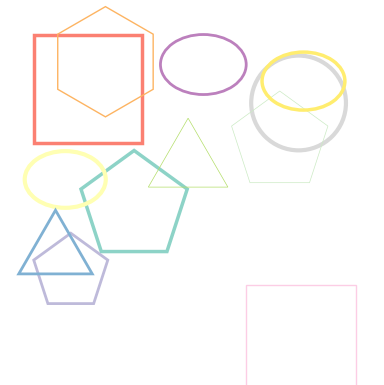[{"shape": "pentagon", "thickness": 2.5, "radius": 0.73, "center": [0.348, 0.464]}, {"shape": "oval", "thickness": 3, "radius": 0.53, "center": [0.169, 0.534]}, {"shape": "pentagon", "thickness": 2, "radius": 0.51, "center": [0.184, 0.293]}, {"shape": "square", "thickness": 2.5, "radius": 0.7, "center": [0.228, 0.769]}, {"shape": "triangle", "thickness": 2, "radius": 0.55, "center": [0.144, 0.344]}, {"shape": "hexagon", "thickness": 1, "radius": 0.72, "center": [0.274, 0.84]}, {"shape": "triangle", "thickness": 0.5, "radius": 0.6, "center": [0.489, 0.574]}, {"shape": "square", "thickness": 1, "radius": 0.71, "center": [0.782, 0.118]}, {"shape": "circle", "thickness": 3, "radius": 0.62, "center": [0.776, 0.733]}, {"shape": "oval", "thickness": 2, "radius": 0.56, "center": [0.528, 0.832]}, {"shape": "pentagon", "thickness": 0.5, "radius": 0.66, "center": [0.727, 0.632]}, {"shape": "oval", "thickness": 2.5, "radius": 0.54, "center": [0.788, 0.789]}]